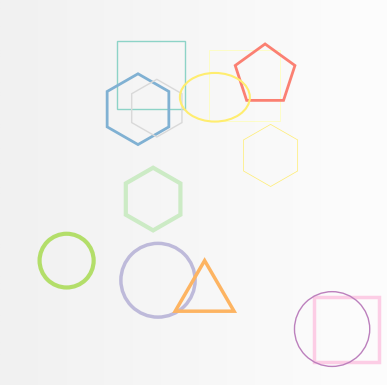[{"shape": "square", "thickness": 1, "radius": 0.44, "center": [0.39, 0.805]}, {"shape": "square", "thickness": 0.5, "radius": 0.46, "center": [0.631, 0.777]}, {"shape": "circle", "thickness": 2.5, "radius": 0.48, "center": [0.408, 0.272]}, {"shape": "pentagon", "thickness": 2, "radius": 0.41, "center": [0.684, 0.805]}, {"shape": "hexagon", "thickness": 2, "radius": 0.46, "center": [0.356, 0.716]}, {"shape": "triangle", "thickness": 2.5, "radius": 0.44, "center": [0.528, 0.236]}, {"shape": "circle", "thickness": 3, "radius": 0.35, "center": [0.172, 0.323]}, {"shape": "square", "thickness": 2.5, "radius": 0.42, "center": [0.894, 0.144]}, {"shape": "hexagon", "thickness": 1, "radius": 0.37, "center": [0.405, 0.719]}, {"shape": "circle", "thickness": 1, "radius": 0.49, "center": [0.857, 0.145]}, {"shape": "hexagon", "thickness": 3, "radius": 0.41, "center": [0.395, 0.483]}, {"shape": "oval", "thickness": 1.5, "radius": 0.45, "center": [0.555, 0.747]}, {"shape": "hexagon", "thickness": 0.5, "radius": 0.4, "center": [0.698, 0.596]}]